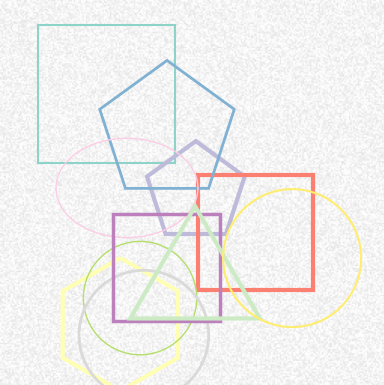[{"shape": "square", "thickness": 1.5, "radius": 0.89, "center": [0.277, 0.756]}, {"shape": "hexagon", "thickness": 3, "radius": 0.86, "center": [0.313, 0.157]}, {"shape": "pentagon", "thickness": 3, "radius": 0.67, "center": [0.509, 0.5]}, {"shape": "square", "thickness": 3, "radius": 0.75, "center": [0.664, 0.396]}, {"shape": "pentagon", "thickness": 2, "radius": 0.92, "center": [0.434, 0.659]}, {"shape": "circle", "thickness": 1, "radius": 0.74, "center": [0.364, 0.226]}, {"shape": "oval", "thickness": 1, "radius": 0.92, "center": [0.33, 0.512]}, {"shape": "circle", "thickness": 2, "radius": 0.84, "center": [0.374, 0.13]}, {"shape": "square", "thickness": 2.5, "radius": 0.7, "center": [0.433, 0.305]}, {"shape": "triangle", "thickness": 3, "radius": 0.97, "center": [0.507, 0.27]}, {"shape": "circle", "thickness": 1.5, "radius": 0.9, "center": [0.759, 0.33]}]